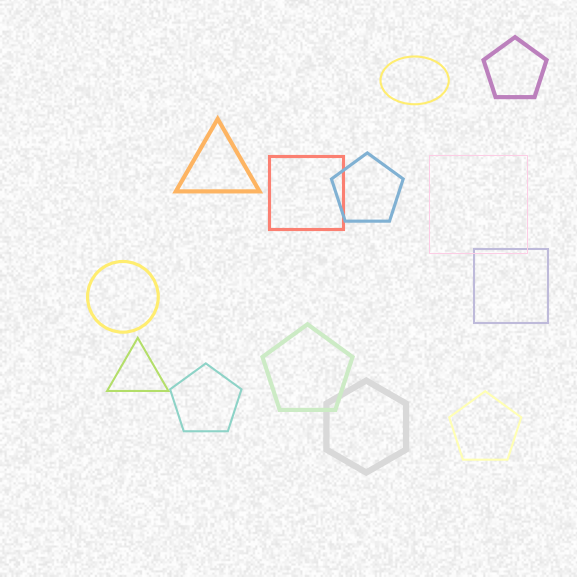[{"shape": "pentagon", "thickness": 1, "radius": 0.32, "center": [0.356, 0.305]}, {"shape": "pentagon", "thickness": 1, "radius": 0.33, "center": [0.84, 0.256]}, {"shape": "square", "thickness": 1, "radius": 0.32, "center": [0.885, 0.504]}, {"shape": "square", "thickness": 1.5, "radius": 0.32, "center": [0.53, 0.666]}, {"shape": "pentagon", "thickness": 1.5, "radius": 0.33, "center": [0.636, 0.669]}, {"shape": "triangle", "thickness": 2, "radius": 0.42, "center": [0.377, 0.71]}, {"shape": "triangle", "thickness": 1, "radius": 0.31, "center": [0.239, 0.353]}, {"shape": "square", "thickness": 0.5, "radius": 0.42, "center": [0.828, 0.645]}, {"shape": "hexagon", "thickness": 3, "radius": 0.4, "center": [0.634, 0.261]}, {"shape": "pentagon", "thickness": 2, "radius": 0.29, "center": [0.892, 0.877]}, {"shape": "pentagon", "thickness": 2, "radius": 0.41, "center": [0.532, 0.356]}, {"shape": "circle", "thickness": 1.5, "radius": 0.31, "center": [0.213, 0.485]}, {"shape": "oval", "thickness": 1, "radius": 0.3, "center": [0.718, 0.86]}]